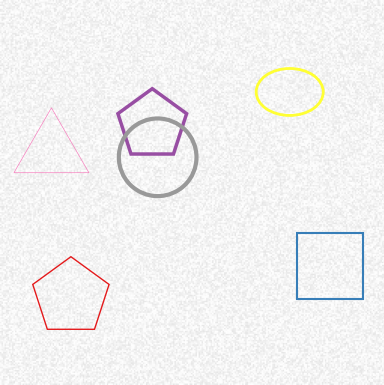[{"shape": "pentagon", "thickness": 1, "radius": 0.52, "center": [0.184, 0.229]}, {"shape": "square", "thickness": 1.5, "radius": 0.43, "center": [0.858, 0.31]}, {"shape": "pentagon", "thickness": 2.5, "radius": 0.47, "center": [0.395, 0.676]}, {"shape": "oval", "thickness": 2, "radius": 0.44, "center": [0.752, 0.761]}, {"shape": "triangle", "thickness": 0.5, "radius": 0.56, "center": [0.134, 0.608]}, {"shape": "circle", "thickness": 3, "radius": 0.5, "center": [0.41, 0.591]}]